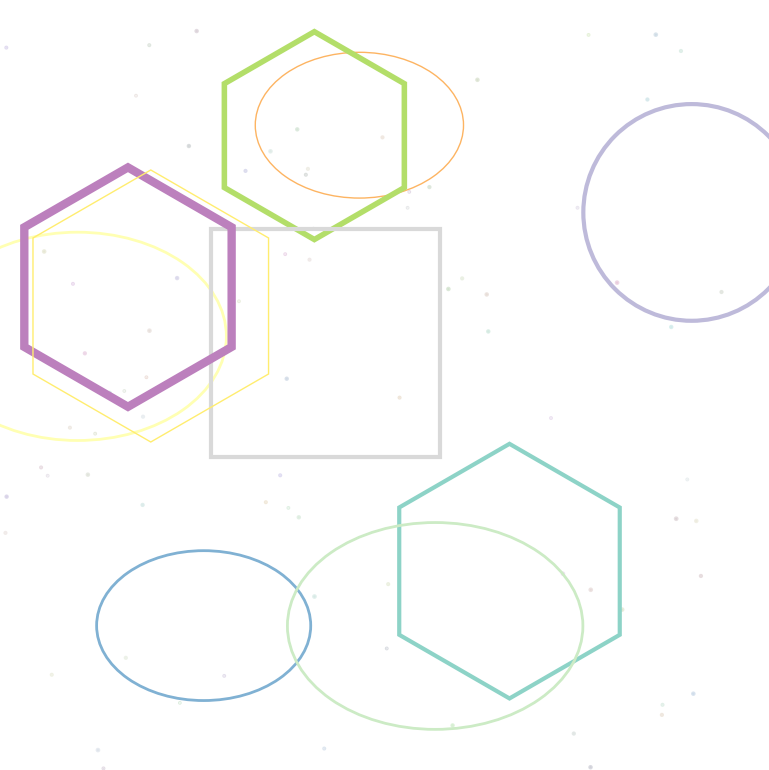[{"shape": "hexagon", "thickness": 1.5, "radius": 0.83, "center": [0.662, 0.258]}, {"shape": "oval", "thickness": 1, "radius": 0.97, "center": [0.101, 0.563]}, {"shape": "circle", "thickness": 1.5, "radius": 0.7, "center": [0.898, 0.724]}, {"shape": "oval", "thickness": 1, "radius": 0.7, "center": [0.265, 0.188]}, {"shape": "oval", "thickness": 0.5, "radius": 0.68, "center": [0.467, 0.837]}, {"shape": "hexagon", "thickness": 2, "radius": 0.67, "center": [0.408, 0.824]}, {"shape": "square", "thickness": 1.5, "radius": 0.74, "center": [0.422, 0.554]}, {"shape": "hexagon", "thickness": 3, "radius": 0.78, "center": [0.166, 0.627]}, {"shape": "oval", "thickness": 1, "radius": 0.96, "center": [0.565, 0.187]}, {"shape": "hexagon", "thickness": 0.5, "radius": 0.88, "center": [0.196, 0.603]}]